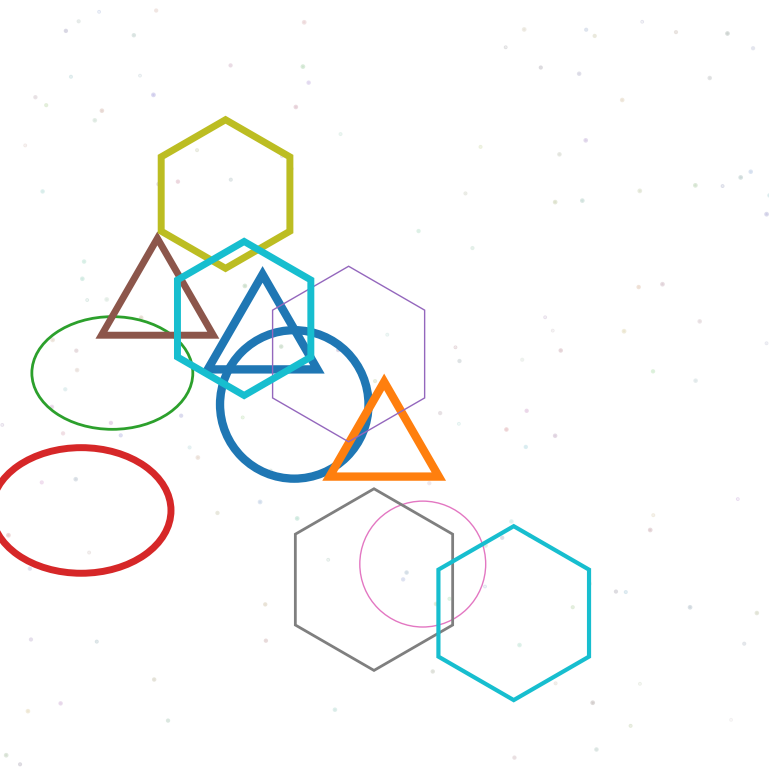[{"shape": "circle", "thickness": 3, "radius": 0.48, "center": [0.382, 0.475]}, {"shape": "triangle", "thickness": 3, "radius": 0.41, "center": [0.341, 0.561]}, {"shape": "triangle", "thickness": 3, "radius": 0.41, "center": [0.499, 0.422]}, {"shape": "oval", "thickness": 1, "radius": 0.52, "center": [0.146, 0.516]}, {"shape": "oval", "thickness": 2.5, "radius": 0.58, "center": [0.106, 0.337]}, {"shape": "hexagon", "thickness": 0.5, "radius": 0.57, "center": [0.453, 0.54]}, {"shape": "triangle", "thickness": 2.5, "radius": 0.42, "center": [0.204, 0.607]}, {"shape": "circle", "thickness": 0.5, "radius": 0.41, "center": [0.549, 0.267]}, {"shape": "hexagon", "thickness": 1, "radius": 0.59, "center": [0.486, 0.247]}, {"shape": "hexagon", "thickness": 2.5, "radius": 0.48, "center": [0.293, 0.748]}, {"shape": "hexagon", "thickness": 2.5, "radius": 0.5, "center": [0.317, 0.586]}, {"shape": "hexagon", "thickness": 1.5, "radius": 0.56, "center": [0.667, 0.204]}]